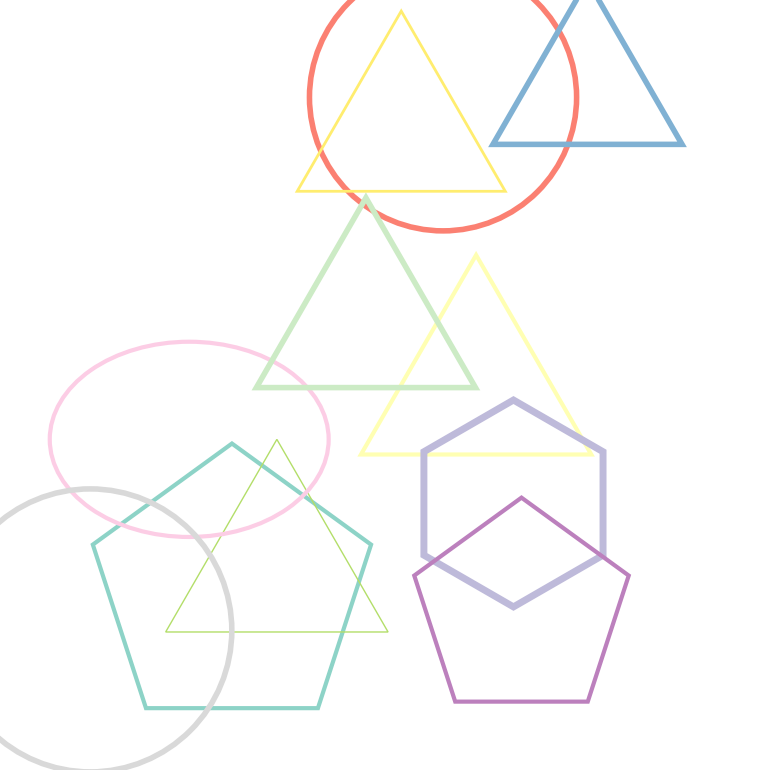[{"shape": "pentagon", "thickness": 1.5, "radius": 0.95, "center": [0.301, 0.234]}, {"shape": "triangle", "thickness": 1.5, "radius": 0.86, "center": [0.618, 0.496]}, {"shape": "hexagon", "thickness": 2.5, "radius": 0.67, "center": [0.667, 0.346]}, {"shape": "circle", "thickness": 2, "radius": 0.87, "center": [0.575, 0.874]}, {"shape": "triangle", "thickness": 2, "radius": 0.71, "center": [0.763, 0.883]}, {"shape": "triangle", "thickness": 0.5, "radius": 0.83, "center": [0.36, 0.263]}, {"shape": "oval", "thickness": 1.5, "radius": 0.91, "center": [0.246, 0.429]}, {"shape": "circle", "thickness": 2, "radius": 0.92, "center": [0.117, 0.181]}, {"shape": "pentagon", "thickness": 1.5, "radius": 0.73, "center": [0.677, 0.207]}, {"shape": "triangle", "thickness": 2, "radius": 0.82, "center": [0.475, 0.579]}, {"shape": "triangle", "thickness": 1, "radius": 0.78, "center": [0.521, 0.83]}]